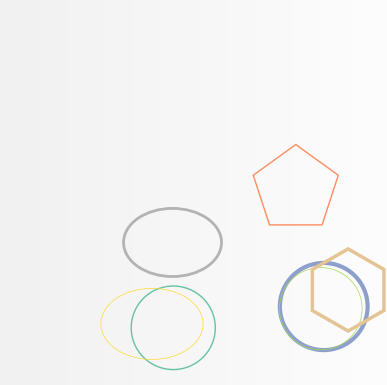[{"shape": "circle", "thickness": 1, "radius": 0.54, "center": [0.447, 0.149]}, {"shape": "pentagon", "thickness": 1, "radius": 0.58, "center": [0.763, 0.509]}, {"shape": "circle", "thickness": 3, "radius": 0.57, "center": [0.835, 0.204]}, {"shape": "circle", "thickness": 0.5, "radius": 0.53, "center": [0.828, 0.198]}, {"shape": "oval", "thickness": 0.5, "radius": 0.66, "center": [0.392, 0.159]}, {"shape": "hexagon", "thickness": 2.5, "radius": 0.53, "center": [0.898, 0.247]}, {"shape": "oval", "thickness": 2, "radius": 0.63, "center": [0.445, 0.37]}]